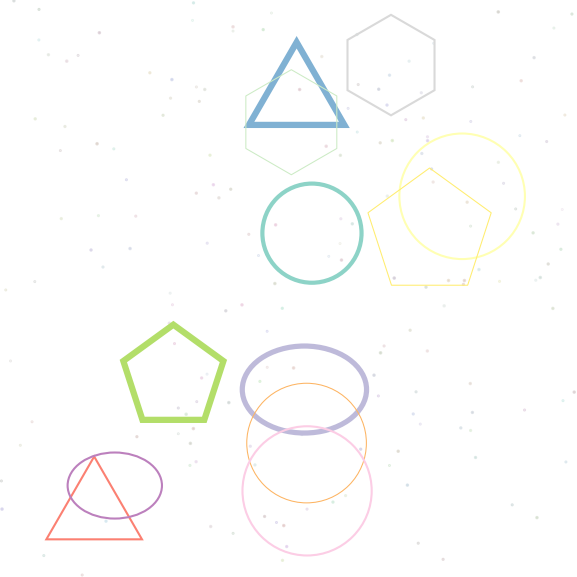[{"shape": "circle", "thickness": 2, "radius": 0.43, "center": [0.54, 0.595]}, {"shape": "circle", "thickness": 1, "radius": 0.54, "center": [0.8, 0.659]}, {"shape": "oval", "thickness": 2.5, "radius": 0.54, "center": [0.527, 0.325]}, {"shape": "triangle", "thickness": 1, "radius": 0.48, "center": [0.163, 0.113]}, {"shape": "triangle", "thickness": 3, "radius": 0.48, "center": [0.514, 0.831]}, {"shape": "circle", "thickness": 0.5, "radius": 0.52, "center": [0.531, 0.232]}, {"shape": "pentagon", "thickness": 3, "radius": 0.46, "center": [0.3, 0.346]}, {"shape": "circle", "thickness": 1, "radius": 0.56, "center": [0.532, 0.149]}, {"shape": "hexagon", "thickness": 1, "radius": 0.43, "center": [0.677, 0.886]}, {"shape": "oval", "thickness": 1, "radius": 0.41, "center": [0.199, 0.158]}, {"shape": "hexagon", "thickness": 0.5, "radius": 0.45, "center": [0.504, 0.787]}, {"shape": "pentagon", "thickness": 0.5, "radius": 0.56, "center": [0.744, 0.596]}]